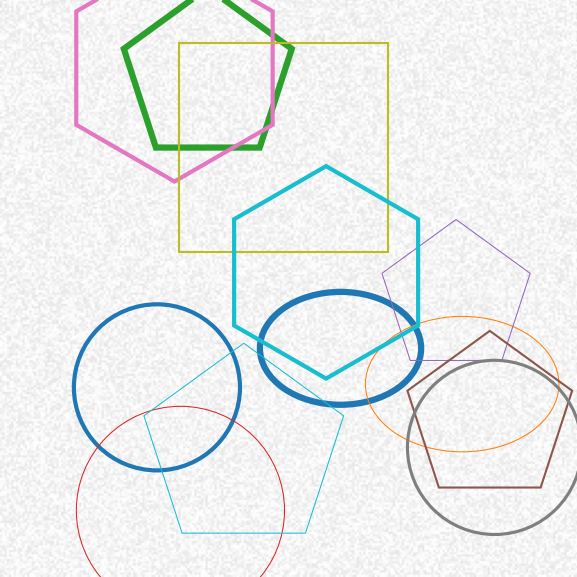[{"shape": "circle", "thickness": 2, "radius": 0.72, "center": [0.272, 0.328]}, {"shape": "oval", "thickness": 3, "radius": 0.7, "center": [0.59, 0.396]}, {"shape": "oval", "thickness": 0.5, "radius": 0.84, "center": [0.8, 0.334]}, {"shape": "pentagon", "thickness": 3, "radius": 0.76, "center": [0.36, 0.867]}, {"shape": "circle", "thickness": 0.5, "radius": 0.9, "center": [0.312, 0.115]}, {"shape": "pentagon", "thickness": 0.5, "radius": 0.67, "center": [0.79, 0.484]}, {"shape": "pentagon", "thickness": 1, "radius": 0.75, "center": [0.848, 0.276]}, {"shape": "hexagon", "thickness": 2, "radius": 0.98, "center": [0.302, 0.881]}, {"shape": "circle", "thickness": 1.5, "radius": 0.75, "center": [0.856, 0.224]}, {"shape": "square", "thickness": 1, "radius": 0.9, "center": [0.491, 0.744]}, {"shape": "pentagon", "thickness": 0.5, "radius": 0.91, "center": [0.422, 0.223]}, {"shape": "hexagon", "thickness": 2, "radius": 0.92, "center": [0.565, 0.528]}]